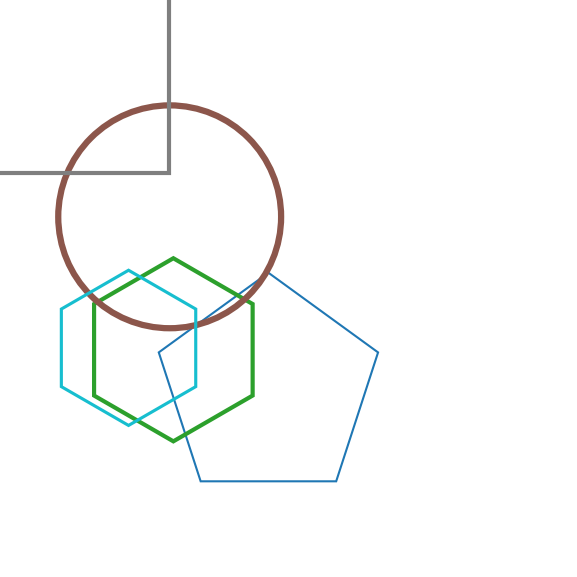[{"shape": "pentagon", "thickness": 1, "radius": 1.0, "center": [0.465, 0.327]}, {"shape": "hexagon", "thickness": 2, "radius": 0.79, "center": [0.3, 0.393]}, {"shape": "circle", "thickness": 3, "radius": 0.96, "center": [0.294, 0.624]}, {"shape": "square", "thickness": 2, "radius": 0.82, "center": [0.128, 0.864]}, {"shape": "hexagon", "thickness": 1.5, "radius": 0.67, "center": [0.223, 0.397]}]